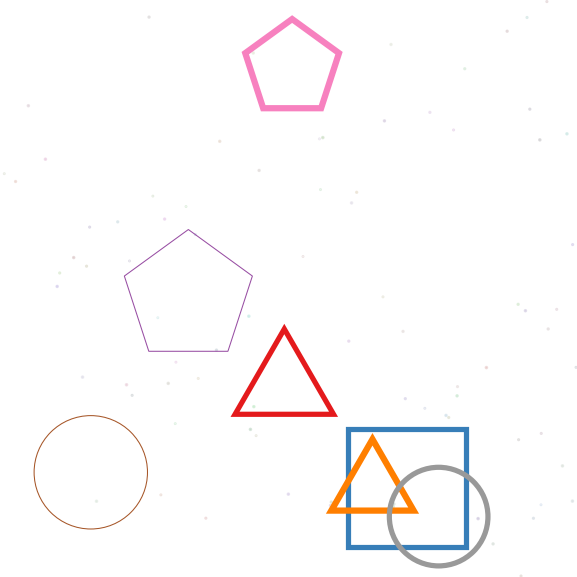[{"shape": "triangle", "thickness": 2.5, "radius": 0.49, "center": [0.492, 0.331]}, {"shape": "square", "thickness": 2.5, "radius": 0.51, "center": [0.705, 0.153]}, {"shape": "pentagon", "thickness": 0.5, "radius": 0.58, "center": [0.326, 0.485]}, {"shape": "triangle", "thickness": 3, "radius": 0.41, "center": [0.645, 0.156]}, {"shape": "circle", "thickness": 0.5, "radius": 0.49, "center": [0.157, 0.181]}, {"shape": "pentagon", "thickness": 3, "radius": 0.43, "center": [0.506, 0.881]}, {"shape": "circle", "thickness": 2.5, "radius": 0.43, "center": [0.76, 0.105]}]